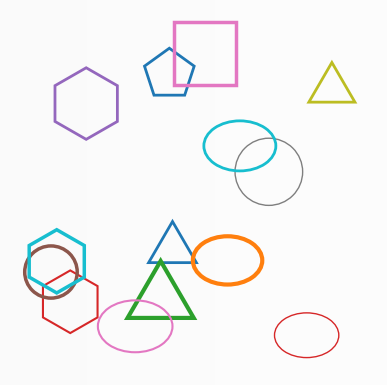[{"shape": "pentagon", "thickness": 2, "radius": 0.34, "center": [0.437, 0.807]}, {"shape": "triangle", "thickness": 2, "radius": 0.36, "center": [0.445, 0.353]}, {"shape": "oval", "thickness": 3, "radius": 0.45, "center": [0.587, 0.324]}, {"shape": "triangle", "thickness": 3, "radius": 0.49, "center": [0.415, 0.224]}, {"shape": "oval", "thickness": 1, "radius": 0.41, "center": [0.791, 0.129]}, {"shape": "hexagon", "thickness": 1.5, "radius": 0.41, "center": [0.181, 0.216]}, {"shape": "hexagon", "thickness": 2, "radius": 0.46, "center": [0.222, 0.731]}, {"shape": "circle", "thickness": 2.5, "radius": 0.34, "center": [0.132, 0.293]}, {"shape": "square", "thickness": 2.5, "radius": 0.4, "center": [0.529, 0.861]}, {"shape": "oval", "thickness": 1.5, "radius": 0.48, "center": [0.349, 0.152]}, {"shape": "circle", "thickness": 1, "radius": 0.44, "center": [0.694, 0.554]}, {"shape": "triangle", "thickness": 2, "radius": 0.34, "center": [0.856, 0.769]}, {"shape": "oval", "thickness": 2, "radius": 0.46, "center": [0.619, 0.621]}, {"shape": "hexagon", "thickness": 2.5, "radius": 0.41, "center": [0.146, 0.321]}]